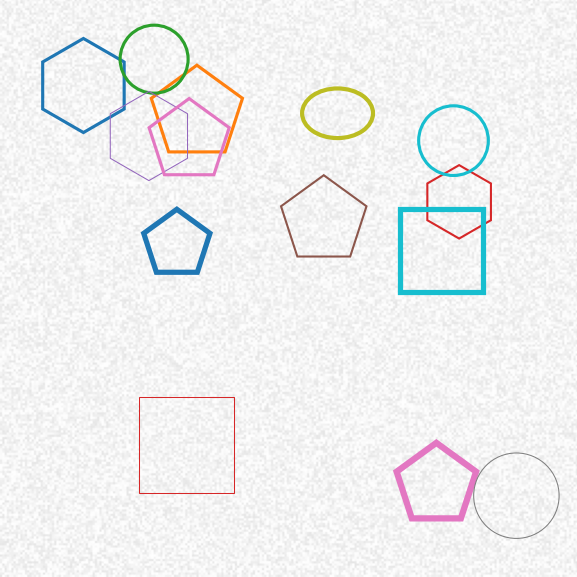[{"shape": "pentagon", "thickness": 2.5, "radius": 0.3, "center": [0.306, 0.576]}, {"shape": "hexagon", "thickness": 1.5, "radius": 0.41, "center": [0.144, 0.851]}, {"shape": "pentagon", "thickness": 1.5, "radius": 0.41, "center": [0.341, 0.803]}, {"shape": "circle", "thickness": 1.5, "radius": 0.29, "center": [0.267, 0.897]}, {"shape": "hexagon", "thickness": 1, "radius": 0.32, "center": [0.795, 0.65]}, {"shape": "square", "thickness": 0.5, "radius": 0.41, "center": [0.323, 0.228]}, {"shape": "hexagon", "thickness": 0.5, "radius": 0.39, "center": [0.258, 0.764]}, {"shape": "pentagon", "thickness": 1, "radius": 0.39, "center": [0.561, 0.618]}, {"shape": "pentagon", "thickness": 3, "radius": 0.36, "center": [0.756, 0.16]}, {"shape": "pentagon", "thickness": 1.5, "radius": 0.36, "center": [0.328, 0.756]}, {"shape": "circle", "thickness": 0.5, "radius": 0.37, "center": [0.894, 0.141]}, {"shape": "oval", "thickness": 2, "radius": 0.31, "center": [0.585, 0.803]}, {"shape": "circle", "thickness": 1.5, "radius": 0.3, "center": [0.785, 0.756]}, {"shape": "square", "thickness": 2.5, "radius": 0.36, "center": [0.764, 0.565]}]